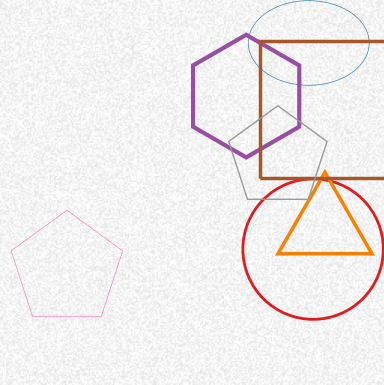[{"shape": "circle", "thickness": 2, "radius": 0.91, "center": [0.813, 0.353]}, {"shape": "oval", "thickness": 0.5, "radius": 0.79, "center": [0.802, 0.888]}, {"shape": "hexagon", "thickness": 3, "radius": 0.8, "center": [0.639, 0.75]}, {"shape": "triangle", "thickness": 2.5, "radius": 0.7, "center": [0.844, 0.411]}, {"shape": "square", "thickness": 2.5, "radius": 0.89, "center": [0.852, 0.716]}, {"shape": "pentagon", "thickness": 0.5, "radius": 0.76, "center": [0.174, 0.302]}, {"shape": "pentagon", "thickness": 1, "radius": 0.67, "center": [0.722, 0.591]}]